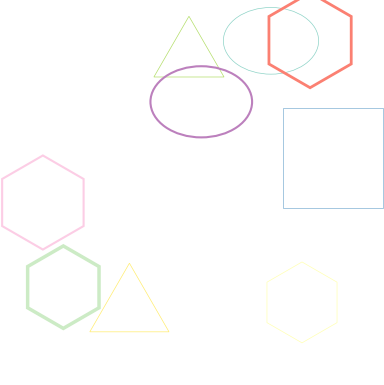[{"shape": "oval", "thickness": 0.5, "radius": 0.62, "center": [0.704, 0.894]}, {"shape": "hexagon", "thickness": 0.5, "radius": 0.53, "center": [0.784, 0.215]}, {"shape": "hexagon", "thickness": 2, "radius": 0.62, "center": [0.805, 0.896]}, {"shape": "square", "thickness": 0.5, "radius": 0.65, "center": [0.864, 0.589]}, {"shape": "triangle", "thickness": 0.5, "radius": 0.53, "center": [0.491, 0.853]}, {"shape": "hexagon", "thickness": 1.5, "radius": 0.61, "center": [0.111, 0.474]}, {"shape": "oval", "thickness": 1.5, "radius": 0.66, "center": [0.523, 0.736]}, {"shape": "hexagon", "thickness": 2.5, "radius": 0.54, "center": [0.165, 0.254]}, {"shape": "triangle", "thickness": 0.5, "radius": 0.59, "center": [0.336, 0.198]}]